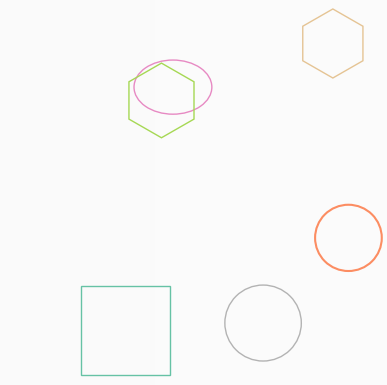[{"shape": "square", "thickness": 1, "radius": 0.58, "center": [0.324, 0.141]}, {"shape": "circle", "thickness": 1.5, "radius": 0.43, "center": [0.899, 0.382]}, {"shape": "oval", "thickness": 1, "radius": 0.5, "center": [0.446, 0.774]}, {"shape": "hexagon", "thickness": 1, "radius": 0.48, "center": [0.417, 0.739]}, {"shape": "hexagon", "thickness": 1, "radius": 0.45, "center": [0.859, 0.887]}, {"shape": "circle", "thickness": 1, "radius": 0.49, "center": [0.679, 0.161]}]